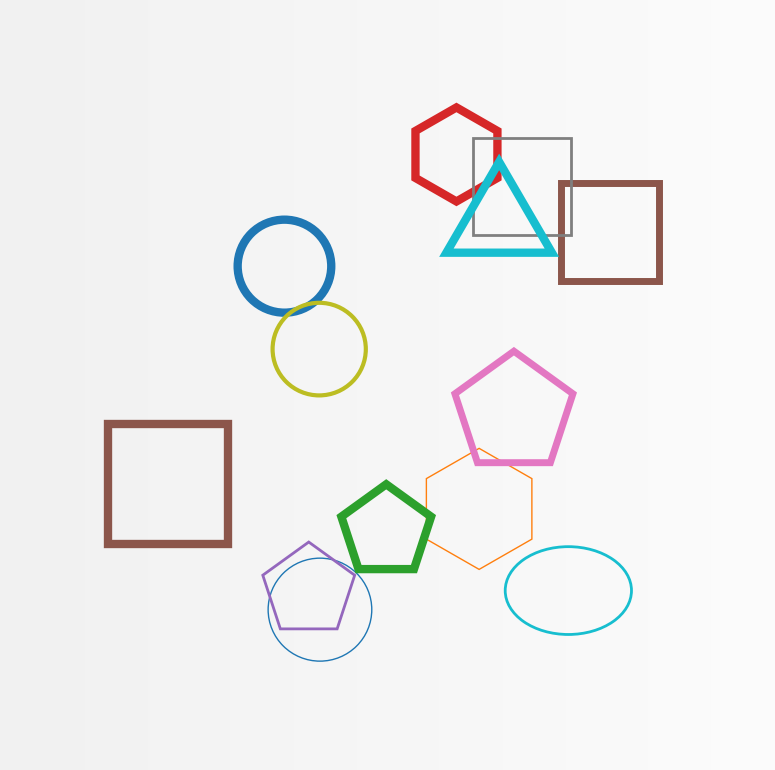[{"shape": "circle", "thickness": 0.5, "radius": 0.33, "center": [0.413, 0.208]}, {"shape": "circle", "thickness": 3, "radius": 0.3, "center": [0.367, 0.654]}, {"shape": "hexagon", "thickness": 0.5, "radius": 0.39, "center": [0.618, 0.339]}, {"shape": "pentagon", "thickness": 3, "radius": 0.3, "center": [0.498, 0.31]}, {"shape": "hexagon", "thickness": 3, "radius": 0.31, "center": [0.589, 0.799]}, {"shape": "pentagon", "thickness": 1, "radius": 0.31, "center": [0.398, 0.234]}, {"shape": "square", "thickness": 2.5, "radius": 0.32, "center": [0.787, 0.699]}, {"shape": "square", "thickness": 3, "radius": 0.39, "center": [0.217, 0.372]}, {"shape": "pentagon", "thickness": 2.5, "radius": 0.4, "center": [0.663, 0.464]}, {"shape": "square", "thickness": 1, "radius": 0.32, "center": [0.674, 0.758]}, {"shape": "circle", "thickness": 1.5, "radius": 0.3, "center": [0.412, 0.547]}, {"shape": "triangle", "thickness": 3, "radius": 0.39, "center": [0.644, 0.711]}, {"shape": "oval", "thickness": 1, "radius": 0.41, "center": [0.733, 0.233]}]